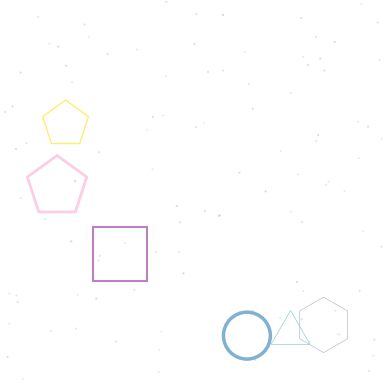[{"shape": "triangle", "thickness": 0.5, "radius": 0.29, "center": [0.755, 0.135]}, {"shape": "hexagon", "thickness": 0.5, "radius": 0.36, "center": [0.841, 0.156]}, {"shape": "circle", "thickness": 2.5, "radius": 0.3, "center": [0.641, 0.128]}, {"shape": "pentagon", "thickness": 2, "radius": 0.41, "center": [0.148, 0.515]}, {"shape": "square", "thickness": 1.5, "radius": 0.35, "center": [0.312, 0.341]}, {"shape": "pentagon", "thickness": 1, "radius": 0.31, "center": [0.17, 0.678]}]